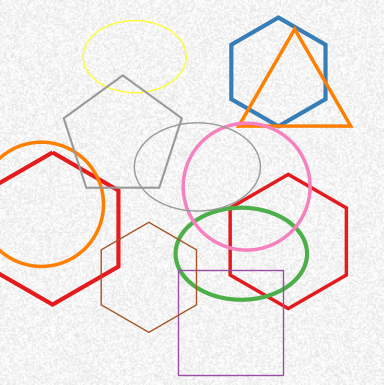[{"shape": "hexagon", "thickness": 3, "radius": 0.99, "center": [0.137, 0.406]}, {"shape": "hexagon", "thickness": 2.5, "radius": 0.87, "center": [0.749, 0.373]}, {"shape": "hexagon", "thickness": 3, "radius": 0.71, "center": [0.723, 0.813]}, {"shape": "oval", "thickness": 3, "radius": 0.85, "center": [0.627, 0.341]}, {"shape": "square", "thickness": 1, "radius": 0.68, "center": [0.599, 0.162]}, {"shape": "triangle", "thickness": 2.5, "radius": 0.84, "center": [0.766, 0.756]}, {"shape": "circle", "thickness": 2.5, "radius": 0.81, "center": [0.107, 0.469]}, {"shape": "oval", "thickness": 1, "radius": 0.67, "center": [0.35, 0.853]}, {"shape": "hexagon", "thickness": 1, "radius": 0.71, "center": [0.387, 0.28]}, {"shape": "circle", "thickness": 2.5, "radius": 0.82, "center": [0.641, 0.515]}, {"shape": "oval", "thickness": 1, "radius": 0.82, "center": [0.513, 0.566]}, {"shape": "pentagon", "thickness": 1.5, "radius": 0.81, "center": [0.319, 0.643]}]